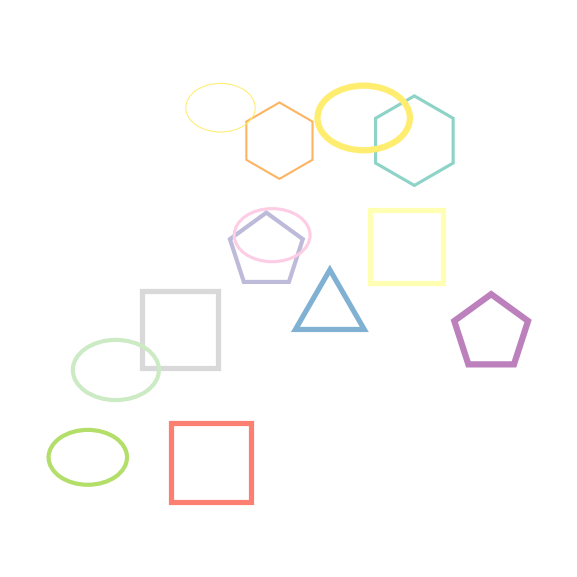[{"shape": "hexagon", "thickness": 1.5, "radius": 0.39, "center": [0.718, 0.756]}, {"shape": "square", "thickness": 2.5, "radius": 0.31, "center": [0.704, 0.572]}, {"shape": "pentagon", "thickness": 2, "radius": 0.33, "center": [0.461, 0.565]}, {"shape": "square", "thickness": 2.5, "radius": 0.35, "center": [0.366, 0.198]}, {"shape": "triangle", "thickness": 2.5, "radius": 0.34, "center": [0.571, 0.463]}, {"shape": "hexagon", "thickness": 1, "radius": 0.33, "center": [0.484, 0.756]}, {"shape": "oval", "thickness": 2, "radius": 0.34, "center": [0.152, 0.207]}, {"shape": "oval", "thickness": 1.5, "radius": 0.33, "center": [0.471, 0.592]}, {"shape": "square", "thickness": 2.5, "radius": 0.33, "center": [0.312, 0.428]}, {"shape": "pentagon", "thickness": 3, "radius": 0.34, "center": [0.851, 0.423]}, {"shape": "oval", "thickness": 2, "radius": 0.37, "center": [0.201, 0.358]}, {"shape": "oval", "thickness": 3, "radius": 0.4, "center": [0.63, 0.795]}, {"shape": "oval", "thickness": 0.5, "radius": 0.3, "center": [0.382, 0.813]}]